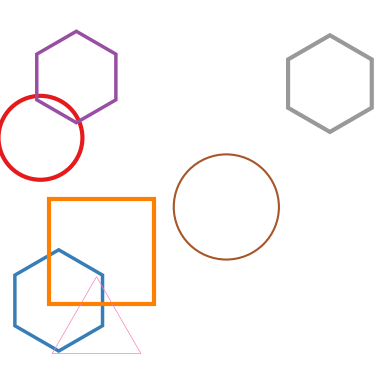[{"shape": "circle", "thickness": 3, "radius": 0.54, "center": [0.105, 0.642]}, {"shape": "hexagon", "thickness": 2.5, "radius": 0.66, "center": [0.152, 0.22]}, {"shape": "hexagon", "thickness": 2.5, "radius": 0.59, "center": [0.198, 0.8]}, {"shape": "square", "thickness": 3, "radius": 0.68, "center": [0.265, 0.347]}, {"shape": "circle", "thickness": 1.5, "radius": 0.68, "center": [0.588, 0.462]}, {"shape": "triangle", "thickness": 0.5, "radius": 0.66, "center": [0.251, 0.148]}, {"shape": "hexagon", "thickness": 3, "radius": 0.63, "center": [0.857, 0.783]}]